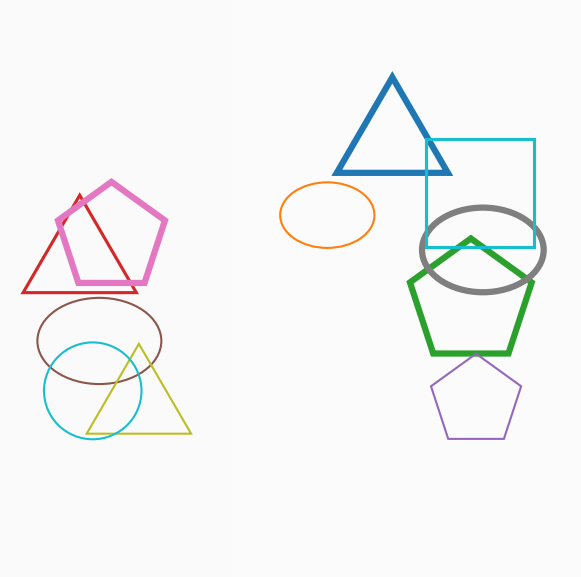[{"shape": "triangle", "thickness": 3, "radius": 0.55, "center": [0.675, 0.755]}, {"shape": "oval", "thickness": 1, "radius": 0.41, "center": [0.563, 0.627]}, {"shape": "pentagon", "thickness": 3, "radius": 0.55, "center": [0.81, 0.476]}, {"shape": "triangle", "thickness": 1.5, "radius": 0.56, "center": [0.137, 0.549]}, {"shape": "pentagon", "thickness": 1, "radius": 0.41, "center": [0.819, 0.305]}, {"shape": "oval", "thickness": 1, "radius": 0.53, "center": [0.171, 0.409]}, {"shape": "pentagon", "thickness": 3, "radius": 0.48, "center": [0.192, 0.587]}, {"shape": "oval", "thickness": 3, "radius": 0.52, "center": [0.831, 0.566]}, {"shape": "triangle", "thickness": 1, "radius": 0.52, "center": [0.239, 0.3]}, {"shape": "circle", "thickness": 1, "radius": 0.42, "center": [0.16, 0.322]}, {"shape": "square", "thickness": 1.5, "radius": 0.47, "center": [0.826, 0.665]}]